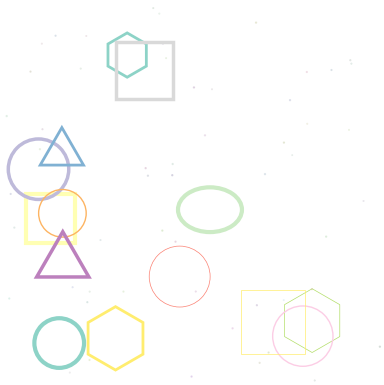[{"shape": "hexagon", "thickness": 2, "radius": 0.29, "center": [0.33, 0.857]}, {"shape": "circle", "thickness": 3, "radius": 0.32, "center": [0.154, 0.109]}, {"shape": "square", "thickness": 3, "radius": 0.32, "center": [0.131, 0.433]}, {"shape": "circle", "thickness": 2.5, "radius": 0.39, "center": [0.1, 0.561]}, {"shape": "circle", "thickness": 0.5, "radius": 0.4, "center": [0.467, 0.282]}, {"shape": "triangle", "thickness": 2, "radius": 0.32, "center": [0.161, 0.604]}, {"shape": "circle", "thickness": 1, "radius": 0.31, "center": [0.162, 0.446]}, {"shape": "hexagon", "thickness": 0.5, "radius": 0.41, "center": [0.811, 0.167]}, {"shape": "circle", "thickness": 1, "radius": 0.39, "center": [0.787, 0.127]}, {"shape": "square", "thickness": 2.5, "radius": 0.37, "center": [0.375, 0.817]}, {"shape": "triangle", "thickness": 2.5, "radius": 0.39, "center": [0.163, 0.32]}, {"shape": "oval", "thickness": 3, "radius": 0.42, "center": [0.545, 0.455]}, {"shape": "hexagon", "thickness": 2, "radius": 0.41, "center": [0.3, 0.121]}, {"shape": "square", "thickness": 0.5, "radius": 0.42, "center": [0.708, 0.164]}]